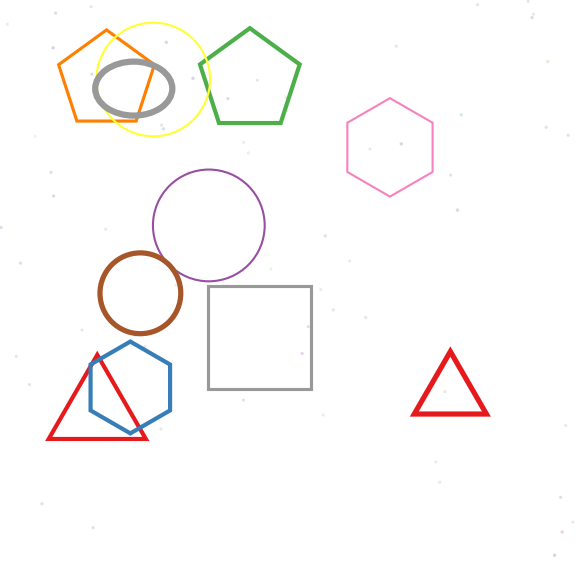[{"shape": "triangle", "thickness": 2, "radius": 0.49, "center": [0.168, 0.288]}, {"shape": "triangle", "thickness": 2.5, "radius": 0.36, "center": [0.78, 0.318]}, {"shape": "hexagon", "thickness": 2, "radius": 0.4, "center": [0.226, 0.328]}, {"shape": "pentagon", "thickness": 2, "radius": 0.45, "center": [0.433, 0.86]}, {"shape": "circle", "thickness": 1, "radius": 0.48, "center": [0.362, 0.609]}, {"shape": "pentagon", "thickness": 1.5, "radius": 0.44, "center": [0.184, 0.86]}, {"shape": "circle", "thickness": 1, "radius": 0.49, "center": [0.265, 0.862]}, {"shape": "circle", "thickness": 2.5, "radius": 0.35, "center": [0.243, 0.491]}, {"shape": "hexagon", "thickness": 1, "radius": 0.43, "center": [0.675, 0.744]}, {"shape": "square", "thickness": 1.5, "radius": 0.44, "center": [0.45, 0.415]}, {"shape": "oval", "thickness": 3, "radius": 0.33, "center": [0.232, 0.846]}]